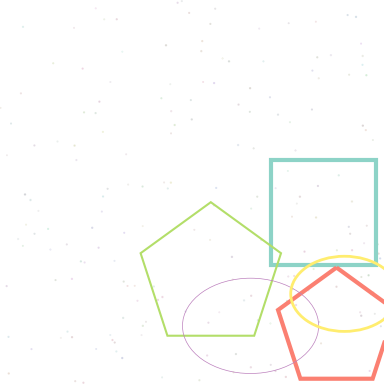[{"shape": "square", "thickness": 3, "radius": 0.68, "center": [0.839, 0.447]}, {"shape": "pentagon", "thickness": 3, "radius": 0.8, "center": [0.874, 0.145]}, {"shape": "pentagon", "thickness": 1.5, "radius": 0.96, "center": [0.548, 0.283]}, {"shape": "oval", "thickness": 0.5, "radius": 0.88, "center": [0.651, 0.154]}, {"shape": "oval", "thickness": 2, "radius": 0.7, "center": [0.895, 0.237]}]